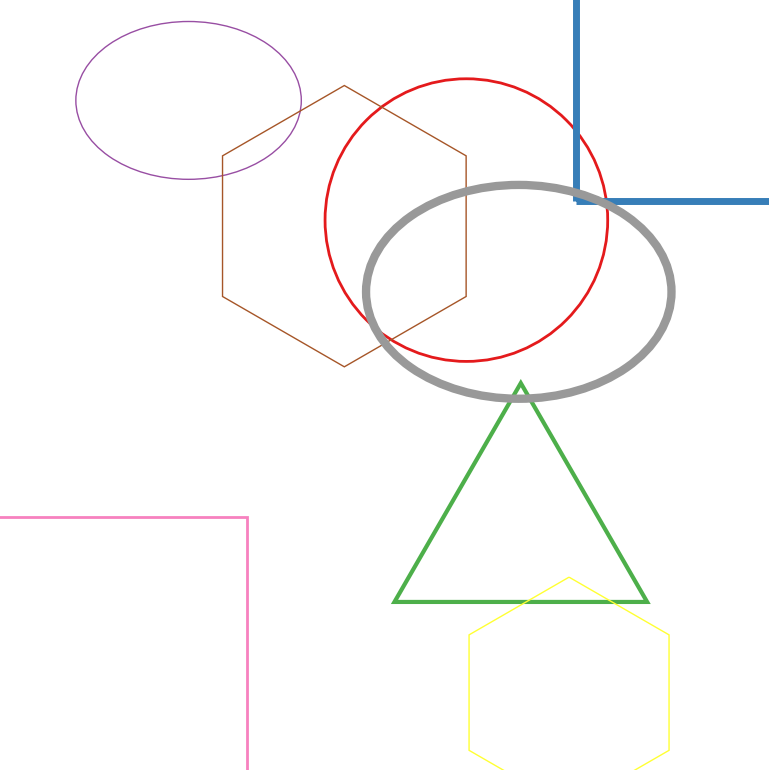[{"shape": "circle", "thickness": 1, "radius": 0.92, "center": [0.606, 0.714]}, {"shape": "square", "thickness": 2.5, "radius": 0.73, "center": [0.895, 0.886]}, {"shape": "triangle", "thickness": 1.5, "radius": 0.95, "center": [0.676, 0.313]}, {"shape": "oval", "thickness": 0.5, "radius": 0.73, "center": [0.245, 0.87]}, {"shape": "hexagon", "thickness": 0.5, "radius": 0.75, "center": [0.739, 0.101]}, {"shape": "hexagon", "thickness": 0.5, "radius": 0.91, "center": [0.447, 0.706]}, {"shape": "square", "thickness": 1, "radius": 0.84, "center": [0.154, 0.161]}, {"shape": "oval", "thickness": 3, "radius": 0.99, "center": [0.674, 0.621]}]